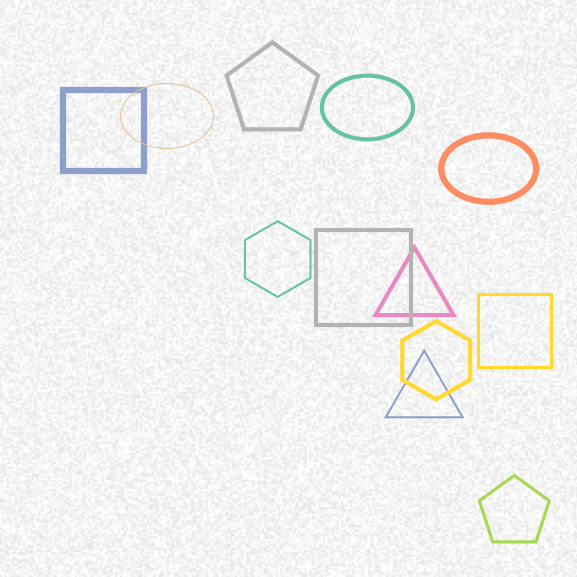[{"shape": "oval", "thickness": 2, "radius": 0.39, "center": [0.636, 0.813]}, {"shape": "hexagon", "thickness": 1, "radius": 0.33, "center": [0.481, 0.551]}, {"shape": "oval", "thickness": 3, "radius": 0.41, "center": [0.846, 0.707]}, {"shape": "square", "thickness": 3, "radius": 0.35, "center": [0.179, 0.773]}, {"shape": "triangle", "thickness": 1, "radius": 0.38, "center": [0.734, 0.315]}, {"shape": "triangle", "thickness": 2, "radius": 0.39, "center": [0.718, 0.493]}, {"shape": "pentagon", "thickness": 1.5, "radius": 0.32, "center": [0.891, 0.112]}, {"shape": "hexagon", "thickness": 2, "radius": 0.34, "center": [0.755, 0.375]}, {"shape": "square", "thickness": 1.5, "radius": 0.32, "center": [0.891, 0.427]}, {"shape": "oval", "thickness": 0.5, "radius": 0.4, "center": [0.289, 0.798]}, {"shape": "square", "thickness": 2, "radius": 0.41, "center": [0.629, 0.518]}, {"shape": "pentagon", "thickness": 2, "radius": 0.42, "center": [0.472, 0.843]}]